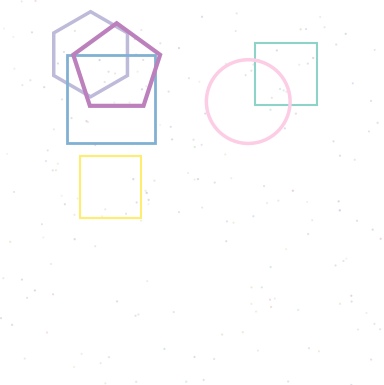[{"shape": "square", "thickness": 1.5, "radius": 0.41, "center": [0.742, 0.808]}, {"shape": "hexagon", "thickness": 2.5, "radius": 0.55, "center": [0.235, 0.859]}, {"shape": "square", "thickness": 2, "radius": 0.57, "center": [0.288, 0.743]}, {"shape": "circle", "thickness": 2.5, "radius": 0.54, "center": [0.645, 0.736]}, {"shape": "pentagon", "thickness": 3, "radius": 0.59, "center": [0.303, 0.821]}, {"shape": "square", "thickness": 1.5, "radius": 0.4, "center": [0.287, 0.515]}]